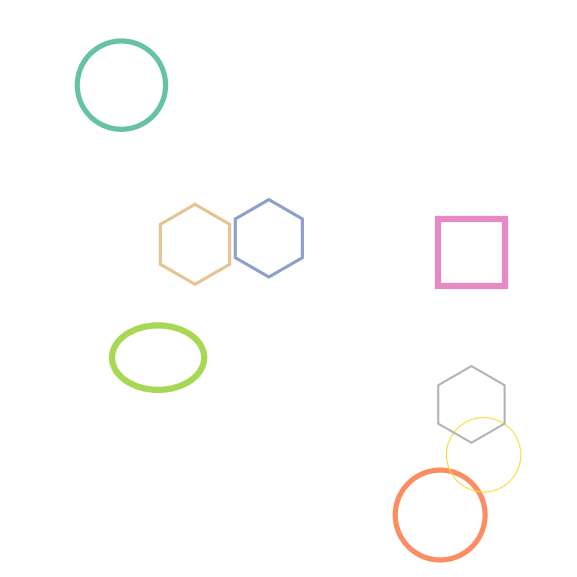[{"shape": "circle", "thickness": 2.5, "radius": 0.38, "center": [0.21, 0.852]}, {"shape": "circle", "thickness": 2.5, "radius": 0.39, "center": [0.762, 0.107]}, {"shape": "hexagon", "thickness": 1.5, "radius": 0.34, "center": [0.466, 0.586]}, {"shape": "square", "thickness": 3, "radius": 0.29, "center": [0.816, 0.562]}, {"shape": "oval", "thickness": 3, "radius": 0.4, "center": [0.274, 0.38]}, {"shape": "circle", "thickness": 0.5, "radius": 0.32, "center": [0.837, 0.212]}, {"shape": "hexagon", "thickness": 1.5, "radius": 0.35, "center": [0.338, 0.576]}, {"shape": "hexagon", "thickness": 1, "radius": 0.33, "center": [0.816, 0.299]}]